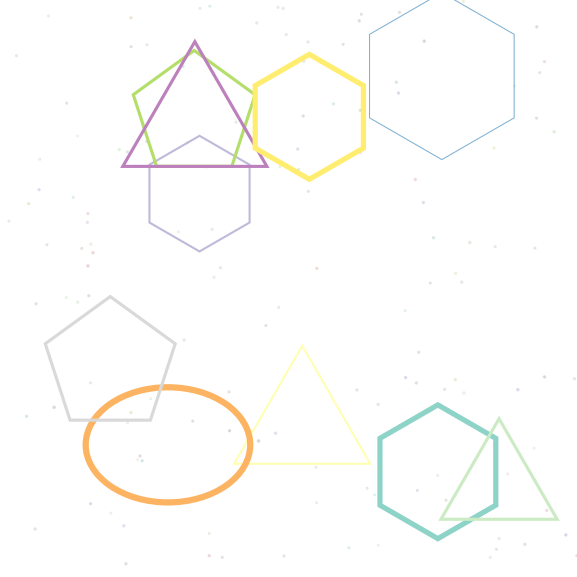[{"shape": "hexagon", "thickness": 2.5, "radius": 0.58, "center": [0.758, 0.182]}, {"shape": "triangle", "thickness": 1, "radius": 0.68, "center": [0.523, 0.264]}, {"shape": "hexagon", "thickness": 1, "radius": 0.5, "center": [0.345, 0.664]}, {"shape": "hexagon", "thickness": 0.5, "radius": 0.72, "center": [0.765, 0.867]}, {"shape": "oval", "thickness": 3, "radius": 0.71, "center": [0.291, 0.229]}, {"shape": "pentagon", "thickness": 1.5, "radius": 0.55, "center": [0.336, 0.801]}, {"shape": "pentagon", "thickness": 1.5, "radius": 0.59, "center": [0.191, 0.367]}, {"shape": "triangle", "thickness": 1.5, "radius": 0.72, "center": [0.337, 0.783]}, {"shape": "triangle", "thickness": 1.5, "radius": 0.58, "center": [0.864, 0.158]}, {"shape": "hexagon", "thickness": 2.5, "radius": 0.54, "center": [0.536, 0.797]}]